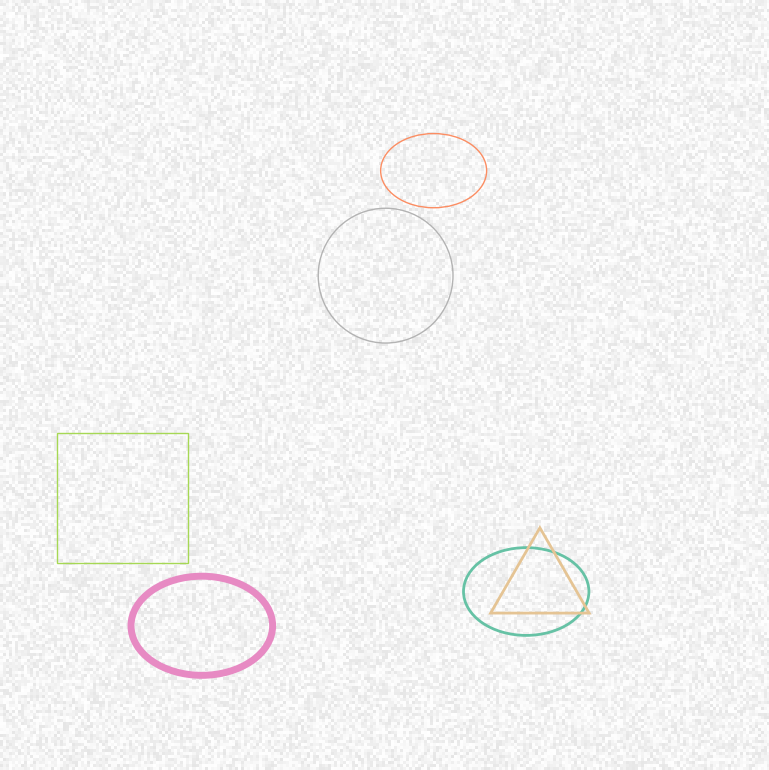[{"shape": "oval", "thickness": 1, "radius": 0.41, "center": [0.683, 0.232]}, {"shape": "oval", "thickness": 0.5, "radius": 0.34, "center": [0.563, 0.778]}, {"shape": "oval", "thickness": 2.5, "radius": 0.46, "center": [0.262, 0.187]}, {"shape": "square", "thickness": 0.5, "radius": 0.42, "center": [0.159, 0.353]}, {"shape": "triangle", "thickness": 1, "radius": 0.37, "center": [0.701, 0.241]}, {"shape": "circle", "thickness": 0.5, "radius": 0.44, "center": [0.501, 0.642]}]